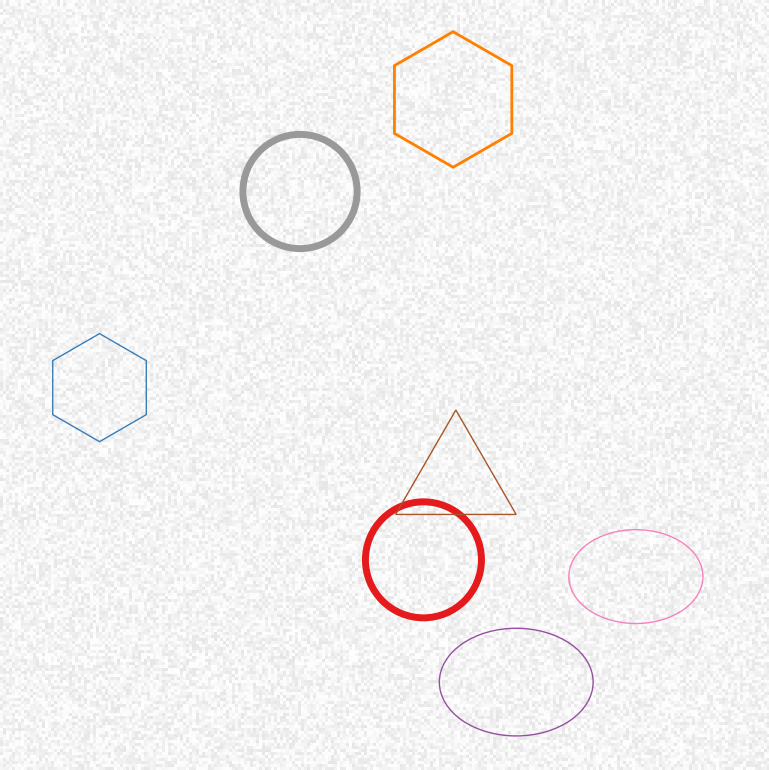[{"shape": "circle", "thickness": 2.5, "radius": 0.38, "center": [0.55, 0.273]}, {"shape": "hexagon", "thickness": 0.5, "radius": 0.35, "center": [0.129, 0.497]}, {"shape": "oval", "thickness": 0.5, "radius": 0.5, "center": [0.67, 0.114]}, {"shape": "hexagon", "thickness": 1, "radius": 0.44, "center": [0.588, 0.871]}, {"shape": "triangle", "thickness": 0.5, "radius": 0.45, "center": [0.592, 0.377]}, {"shape": "oval", "thickness": 0.5, "radius": 0.44, "center": [0.826, 0.251]}, {"shape": "circle", "thickness": 2.5, "radius": 0.37, "center": [0.39, 0.751]}]